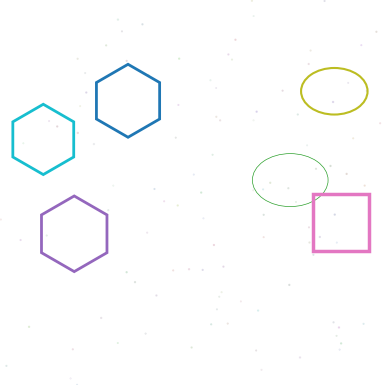[{"shape": "hexagon", "thickness": 2, "radius": 0.47, "center": [0.333, 0.738]}, {"shape": "oval", "thickness": 0.5, "radius": 0.49, "center": [0.754, 0.532]}, {"shape": "hexagon", "thickness": 2, "radius": 0.49, "center": [0.193, 0.393]}, {"shape": "square", "thickness": 2.5, "radius": 0.36, "center": [0.885, 0.422]}, {"shape": "oval", "thickness": 1.5, "radius": 0.43, "center": [0.868, 0.763]}, {"shape": "hexagon", "thickness": 2, "radius": 0.46, "center": [0.112, 0.638]}]